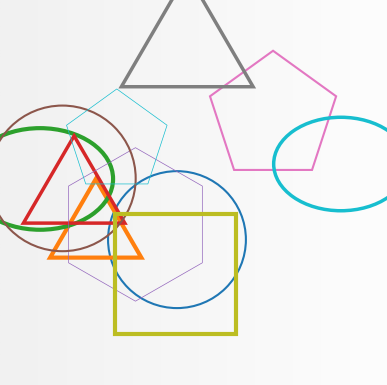[{"shape": "circle", "thickness": 1.5, "radius": 0.89, "center": [0.457, 0.378]}, {"shape": "triangle", "thickness": 3, "radius": 0.68, "center": [0.247, 0.399]}, {"shape": "oval", "thickness": 3, "radius": 0.94, "center": [0.103, 0.535]}, {"shape": "triangle", "thickness": 2.5, "radius": 0.76, "center": [0.191, 0.496]}, {"shape": "hexagon", "thickness": 0.5, "radius": 1.0, "center": [0.35, 0.417]}, {"shape": "circle", "thickness": 1.5, "radius": 0.95, "center": [0.161, 0.537]}, {"shape": "pentagon", "thickness": 1.5, "radius": 0.86, "center": [0.705, 0.697]}, {"shape": "triangle", "thickness": 2.5, "radius": 0.98, "center": [0.483, 0.873]}, {"shape": "square", "thickness": 3, "radius": 0.78, "center": [0.453, 0.289]}, {"shape": "pentagon", "thickness": 0.5, "radius": 0.68, "center": [0.301, 0.633]}, {"shape": "oval", "thickness": 2.5, "radius": 0.87, "center": [0.88, 0.574]}]